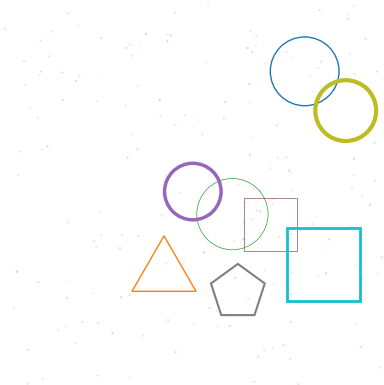[{"shape": "circle", "thickness": 1, "radius": 0.45, "center": [0.791, 0.815]}, {"shape": "triangle", "thickness": 1, "radius": 0.48, "center": [0.426, 0.291]}, {"shape": "circle", "thickness": 0.5, "radius": 0.46, "center": [0.604, 0.444]}, {"shape": "circle", "thickness": 2.5, "radius": 0.37, "center": [0.501, 0.502]}, {"shape": "square", "thickness": 0.5, "radius": 0.35, "center": [0.703, 0.417]}, {"shape": "pentagon", "thickness": 1.5, "radius": 0.37, "center": [0.618, 0.241]}, {"shape": "circle", "thickness": 3, "radius": 0.4, "center": [0.898, 0.713]}, {"shape": "square", "thickness": 2, "radius": 0.47, "center": [0.841, 0.313]}]